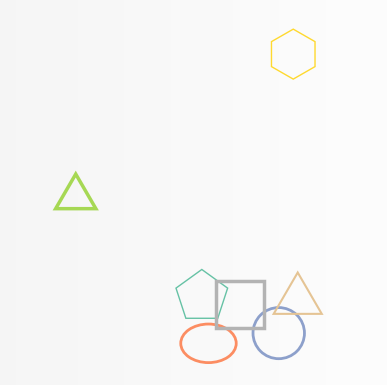[{"shape": "pentagon", "thickness": 1, "radius": 0.35, "center": [0.521, 0.23]}, {"shape": "oval", "thickness": 2, "radius": 0.36, "center": [0.538, 0.108]}, {"shape": "circle", "thickness": 2, "radius": 0.33, "center": [0.719, 0.135]}, {"shape": "triangle", "thickness": 2.5, "radius": 0.3, "center": [0.195, 0.488]}, {"shape": "hexagon", "thickness": 1, "radius": 0.32, "center": [0.757, 0.859]}, {"shape": "triangle", "thickness": 1.5, "radius": 0.36, "center": [0.768, 0.221]}, {"shape": "square", "thickness": 2.5, "radius": 0.31, "center": [0.618, 0.209]}]